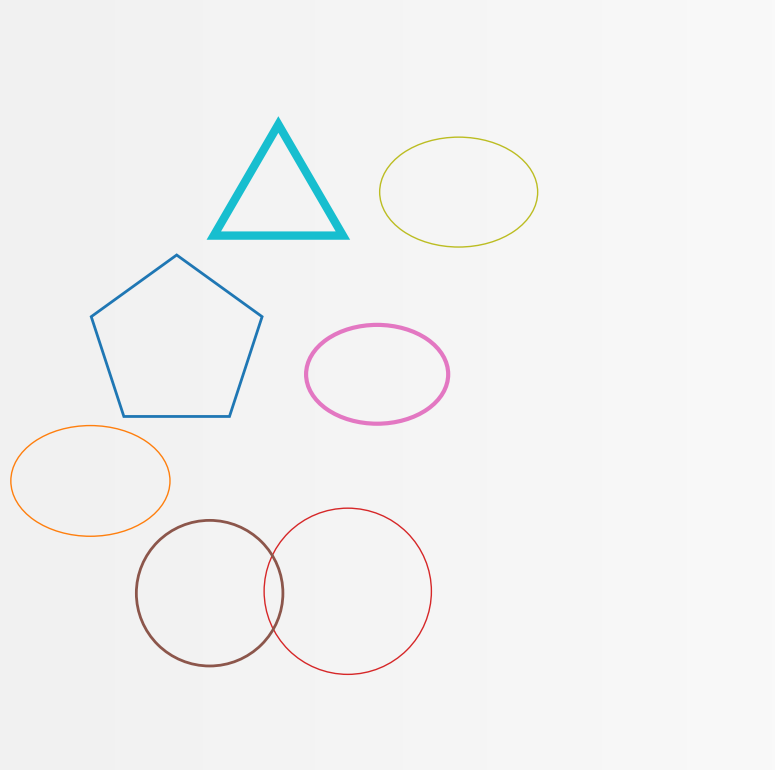[{"shape": "pentagon", "thickness": 1, "radius": 0.58, "center": [0.228, 0.553]}, {"shape": "oval", "thickness": 0.5, "radius": 0.51, "center": [0.117, 0.375]}, {"shape": "circle", "thickness": 0.5, "radius": 0.54, "center": [0.449, 0.232]}, {"shape": "circle", "thickness": 1, "radius": 0.47, "center": [0.27, 0.23]}, {"shape": "oval", "thickness": 1.5, "radius": 0.46, "center": [0.487, 0.514]}, {"shape": "oval", "thickness": 0.5, "radius": 0.51, "center": [0.592, 0.751]}, {"shape": "triangle", "thickness": 3, "radius": 0.48, "center": [0.359, 0.742]}]